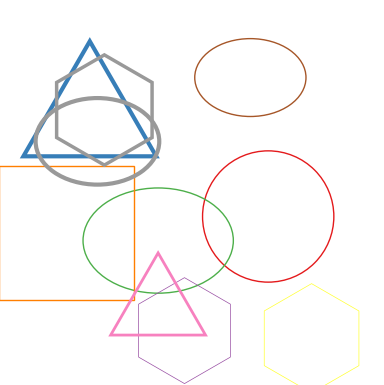[{"shape": "circle", "thickness": 1, "radius": 0.85, "center": [0.697, 0.438]}, {"shape": "triangle", "thickness": 3, "radius": 1.0, "center": [0.233, 0.694]}, {"shape": "oval", "thickness": 1, "radius": 0.98, "center": [0.411, 0.375]}, {"shape": "hexagon", "thickness": 0.5, "radius": 0.69, "center": [0.479, 0.141]}, {"shape": "square", "thickness": 1, "radius": 0.87, "center": [0.173, 0.395]}, {"shape": "hexagon", "thickness": 0.5, "radius": 0.71, "center": [0.809, 0.121]}, {"shape": "oval", "thickness": 1, "radius": 0.72, "center": [0.65, 0.799]}, {"shape": "triangle", "thickness": 2, "radius": 0.71, "center": [0.411, 0.201]}, {"shape": "oval", "thickness": 3, "radius": 0.8, "center": [0.253, 0.633]}, {"shape": "hexagon", "thickness": 2.5, "radius": 0.72, "center": [0.271, 0.714]}]